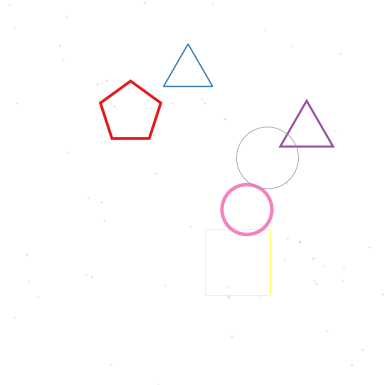[{"shape": "pentagon", "thickness": 2, "radius": 0.41, "center": [0.339, 0.707]}, {"shape": "triangle", "thickness": 1, "radius": 0.37, "center": [0.489, 0.812]}, {"shape": "triangle", "thickness": 1.5, "radius": 0.4, "center": [0.797, 0.659]}, {"shape": "square", "thickness": 0.5, "radius": 0.43, "center": [0.616, 0.319]}, {"shape": "circle", "thickness": 2.5, "radius": 0.32, "center": [0.641, 0.456]}, {"shape": "circle", "thickness": 0.5, "radius": 0.4, "center": [0.695, 0.59]}]